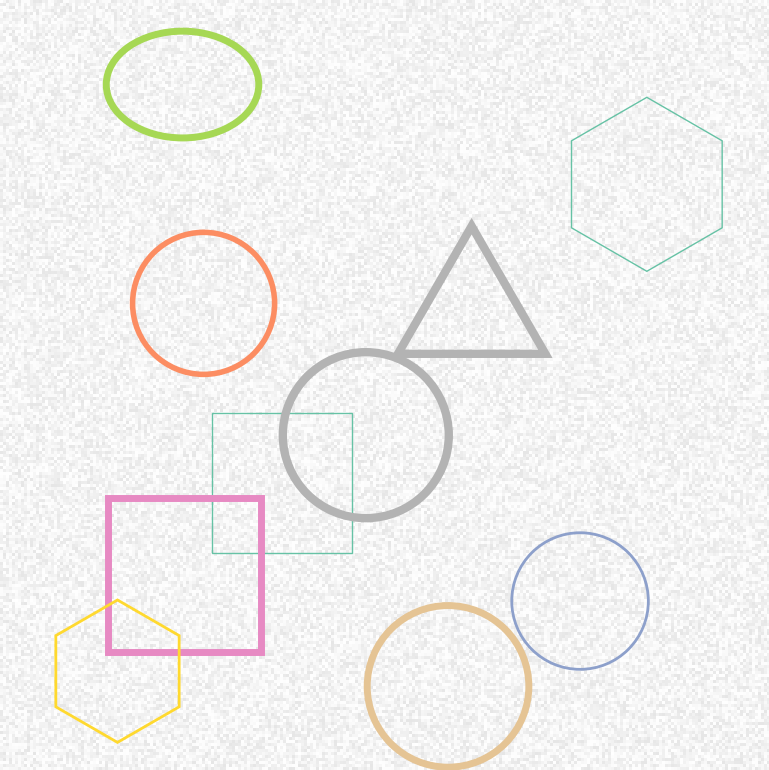[{"shape": "hexagon", "thickness": 0.5, "radius": 0.56, "center": [0.84, 0.761]}, {"shape": "square", "thickness": 0.5, "radius": 0.45, "center": [0.367, 0.373]}, {"shape": "circle", "thickness": 2, "radius": 0.46, "center": [0.264, 0.606]}, {"shape": "circle", "thickness": 1, "radius": 0.44, "center": [0.753, 0.219]}, {"shape": "square", "thickness": 2.5, "radius": 0.5, "center": [0.24, 0.253]}, {"shape": "oval", "thickness": 2.5, "radius": 0.5, "center": [0.237, 0.89]}, {"shape": "hexagon", "thickness": 1, "radius": 0.46, "center": [0.153, 0.128]}, {"shape": "circle", "thickness": 2.5, "radius": 0.52, "center": [0.582, 0.109]}, {"shape": "circle", "thickness": 3, "radius": 0.54, "center": [0.475, 0.435]}, {"shape": "triangle", "thickness": 3, "radius": 0.55, "center": [0.613, 0.596]}]